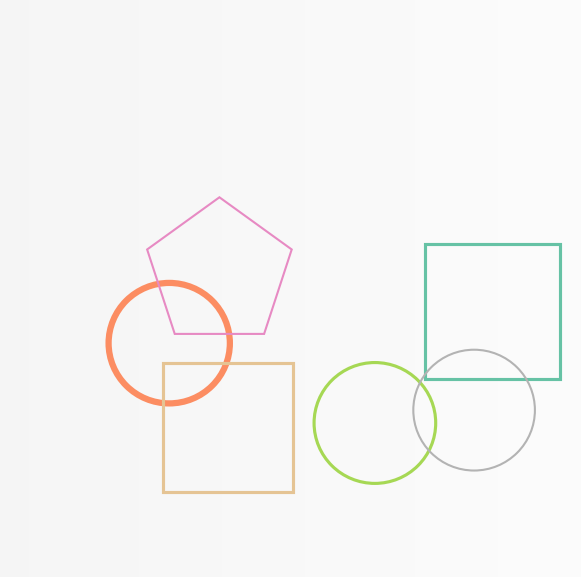[{"shape": "square", "thickness": 1.5, "radius": 0.58, "center": [0.848, 0.46]}, {"shape": "circle", "thickness": 3, "radius": 0.52, "center": [0.291, 0.405]}, {"shape": "pentagon", "thickness": 1, "radius": 0.65, "center": [0.378, 0.527]}, {"shape": "circle", "thickness": 1.5, "radius": 0.52, "center": [0.645, 0.267]}, {"shape": "square", "thickness": 1.5, "radius": 0.56, "center": [0.392, 0.259]}, {"shape": "circle", "thickness": 1, "radius": 0.52, "center": [0.816, 0.289]}]